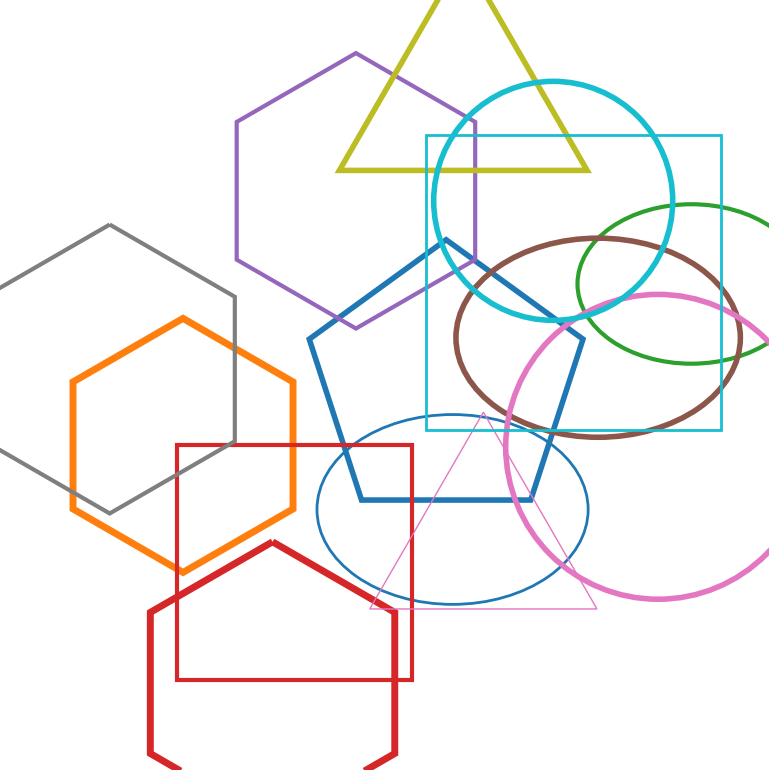[{"shape": "pentagon", "thickness": 2, "radius": 0.93, "center": [0.579, 0.502]}, {"shape": "oval", "thickness": 1, "radius": 0.88, "center": [0.588, 0.338]}, {"shape": "hexagon", "thickness": 2.5, "radius": 0.82, "center": [0.238, 0.422]}, {"shape": "oval", "thickness": 1.5, "radius": 0.74, "center": [0.898, 0.631]}, {"shape": "square", "thickness": 1.5, "radius": 0.76, "center": [0.383, 0.269]}, {"shape": "hexagon", "thickness": 2.5, "radius": 0.92, "center": [0.354, 0.113]}, {"shape": "hexagon", "thickness": 1.5, "radius": 0.89, "center": [0.462, 0.752]}, {"shape": "oval", "thickness": 2, "radius": 0.92, "center": [0.777, 0.561]}, {"shape": "circle", "thickness": 2, "radius": 0.99, "center": [0.855, 0.42]}, {"shape": "triangle", "thickness": 0.5, "radius": 0.85, "center": [0.628, 0.294]}, {"shape": "hexagon", "thickness": 1.5, "radius": 0.94, "center": [0.142, 0.521]}, {"shape": "triangle", "thickness": 2, "radius": 0.93, "center": [0.602, 0.872]}, {"shape": "circle", "thickness": 2, "radius": 0.78, "center": [0.718, 0.739]}, {"shape": "square", "thickness": 1, "radius": 0.96, "center": [0.744, 0.633]}]